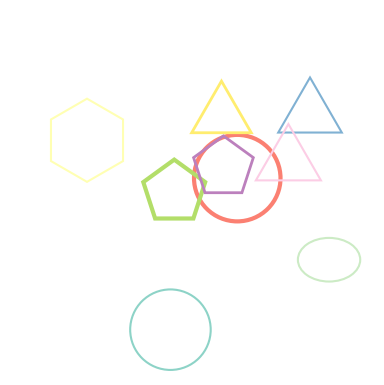[{"shape": "circle", "thickness": 1.5, "radius": 0.52, "center": [0.443, 0.144]}, {"shape": "hexagon", "thickness": 1.5, "radius": 0.54, "center": [0.226, 0.636]}, {"shape": "circle", "thickness": 3, "radius": 0.56, "center": [0.616, 0.537]}, {"shape": "triangle", "thickness": 1.5, "radius": 0.48, "center": [0.805, 0.703]}, {"shape": "pentagon", "thickness": 3, "radius": 0.42, "center": [0.453, 0.501]}, {"shape": "triangle", "thickness": 1.5, "radius": 0.49, "center": [0.749, 0.58]}, {"shape": "pentagon", "thickness": 2, "radius": 0.41, "center": [0.58, 0.565]}, {"shape": "oval", "thickness": 1.5, "radius": 0.4, "center": [0.855, 0.325]}, {"shape": "triangle", "thickness": 2, "radius": 0.45, "center": [0.575, 0.7]}]